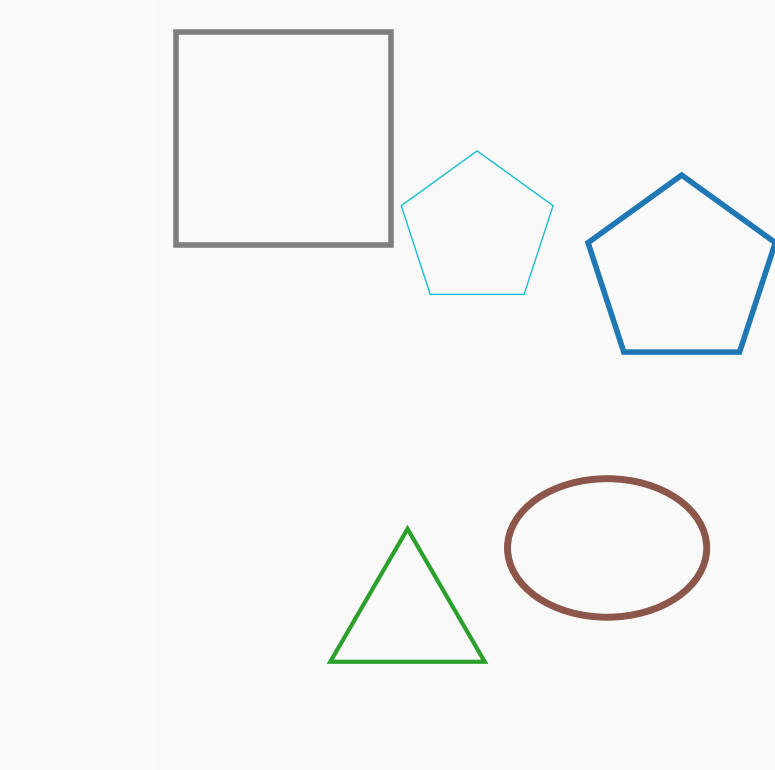[{"shape": "pentagon", "thickness": 2, "radius": 0.64, "center": [0.88, 0.646]}, {"shape": "triangle", "thickness": 1.5, "radius": 0.58, "center": [0.526, 0.198]}, {"shape": "oval", "thickness": 2.5, "radius": 0.64, "center": [0.783, 0.288]}, {"shape": "square", "thickness": 2, "radius": 0.69, "center": [0.366, 0.82]}, {"shape": "pentagon", "thickness": 0.5, "radius": 0.52, "center": [0.616, 0.701]}]